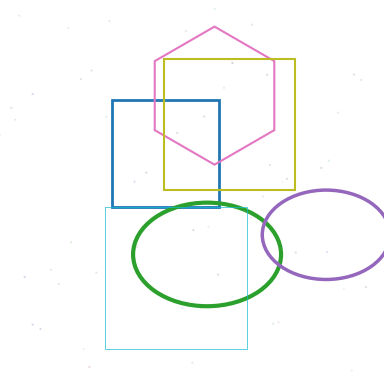[{"shape": "square", "thickness": 2, "radius": 0.7, "center": [0.431, 0.602]}, {"shape": "oval", "thickness": 3, "radius": 0.96, "center": [0.538, 0.339]}, {"shape": "oval", "thickness": 2.5, "radius": 0.83, "center": [0.847, 0.39]}, {"shape": "hexagon", "thickness": 1.5, "radius": 0.9, "center": [0.557, 0.752]}, {"shape": "square", "thickness": 1.5, "radius": 0.85, "center": [0.596, 0.677]}, {"shape": "square", "thickness": 0.5, "radius": 0.92, "center": [0.457, 0.278]}]